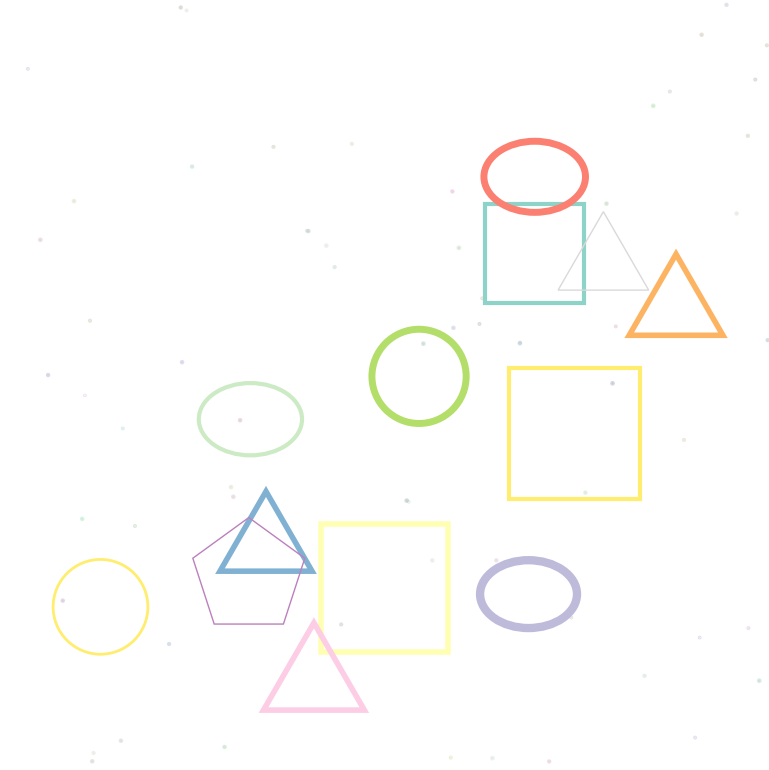[{"shape": "square", "thickness": 1.5, "radius": 0.32, "center": [0.694, 0.671]}, {"shape": "square", "thickness": 2, "radius": 0.41, "center": [0.499, 0.237]}, {"shape": "oval", "thickness": 3, "radius": 0.31, "center": [0.686, 0.228]}, {"shape": "oval", "thickness": 2.5, "radius": 0.33, "center": [0.694, 0.77]}, {"shape": "triangle", "thickness": 2, "radius": 0.35, "center": [0.345, 0.293]}, {"shape": "triangle", "thickness": 2, "radius": 0.35, "center": [0.878, 0.6]}, {"shape": "circle", "thickness": 2.5, "radius": 0.31, "center": [0.544, 0.511]}, {"shape": "triangle", "thickness": 2, "radius": 0.38, "center": [0.408, 0.116]}, {"shape": "triangle", "thickness": 0.5, "radius": 0.34, "center": [0.784, 0.657]}, {"shape": "pentagon", "thickness": 0.5, "radius": 0.38, "center": [0.323, 0.251]}, {"shape": "oval", "thickness": 1.5, "radius": 0.34, "center": [0.325, 0.456]}, {"shape": "square", "thickness": 1.5, "radius": 0.42, "center": [0.746, 0.437]}, {"shape": "circle", "thickness": 1, "radius": 0.31, "center": [0.131, 0.212]}]